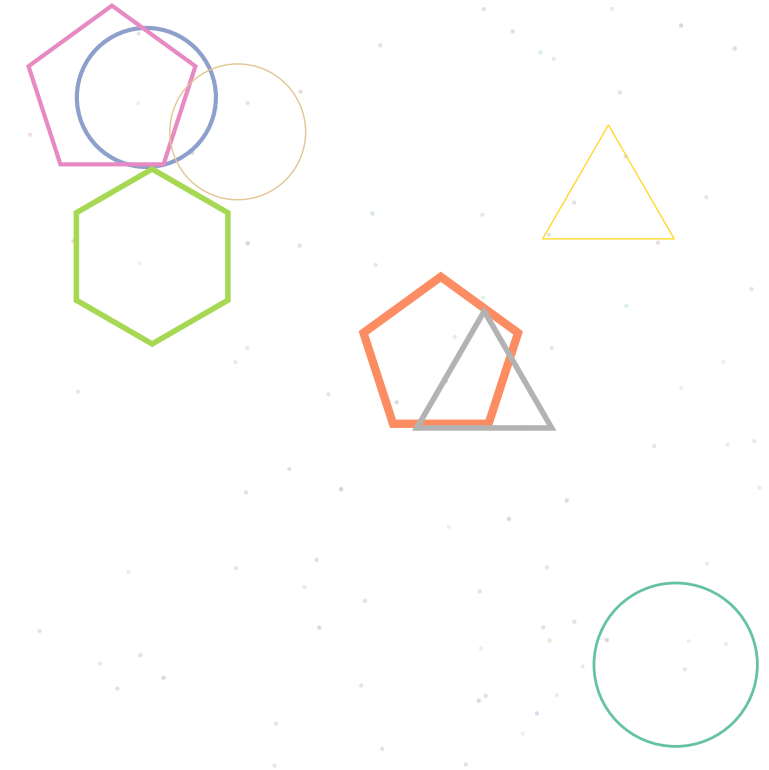[{"shape": "circle", "thickness": 1, "radius": 0.53, "center": [0.877, 0.137]}, {"shape": "pentagon", "thickness": 3, "radius": 0.53, "center": [0.572, 0.535]}, {"shape": "circle", "thickness": 1.5, "radius": 0.45, "center": [0.19, 0.873]}, {"shape": "pentagon", "thickness": 1.5, "radius": 0.57, "center": [0.145, 0.879]}, {"shape": "hexagon", "thickness": 2, "radius": 0.57, "center": [0.198, 0.667]}, {"shape": "triangle", "thickness": 0.5, "radius": 0.49, "center": [0.79, 0.739]}, {"shape": "circle", "thickness": 0.5, "radius": 0.44, "center": [0.309, 0.829]}, {"shape": "triangle", "thickness": 2, "radius": 0.51, "center": [0.629, 0.495]}]